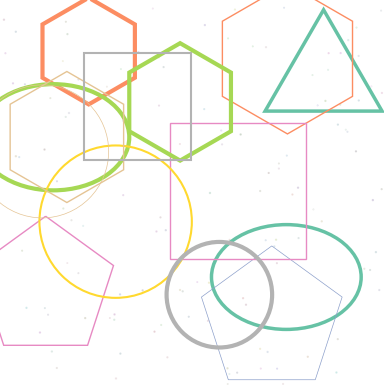[{"shape": "triangle", "thickness": 2.5, "radius": 0.88, "center": [0.84, 0.799]}, {"shape": "oval", "thickness": 2.5, "radius": 0.97, "center": [0.744, 0.28]}, {"shape": "hexagon", "thickness": 3, "radius": 0.69, "center": [0.23, 0.867]}, {"shape": "hexagon", "thickness": 1, "radius": 0.98, "center": [0.747, 0.847]}, {"shape": "pentagon", "thickness": 0.5, "radius": 0.96, "center": [0.706, 0.169]}, {"shape": "pentagon", "thickness": 1, "radius": 0.93, "center": [0.119, 0.253]}, {"shape": "square", "thickness": 1, "radius": 0.88, "center": [0.619, 0.504]}, {"shape": "hexagon", "thickness": 3, "radius": 0.76, "center": [0.468, 0.735]}, {"shape": "oval", "thickness": 3, "radius": 0.99, "center": [0.139, 0.644]}, {"shape": "circle", "thickness": 1.5, "radius": 0.99, "center": [0.3, 0.424]}, {"shape": "hexagon", "thickness": 1, "radius": 0.85, "center": [0.174, 0.644]}, {"shape": "circle", "thickness": 0.5, "radius": 0.86, "center": [0.11, 0.607]}, {"shape": "square", "thickness": 1.5, "radius": 0.69, "center": [0.357, 0.723]}, {"shape": "circle", "thickness": 3, "radius": 0.69, "center": [0.57, 0.235]}]